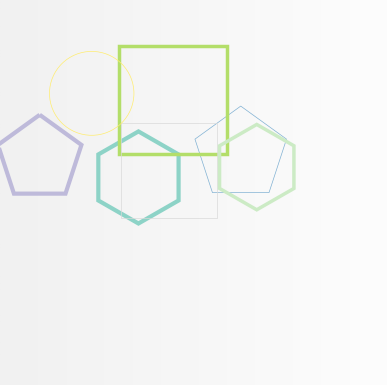[{"shape": "hexagon", "thickness": 3, "radius": 0.6, "center": [0.357, 0.539]}, {"shape": "pentagon", "thickness": 3, "radius": 0.57, "center": [0.102, 0.589]}, {"shape": "pentagon", "thickness": 0.5, "radius": 0.62, "center": [0.621, 0.6]}, {"shape": "square", "thickness": 2.5, "radius": 0.7, "center": [0.447, 0.74]}, {"shape": "square", "thickness": 0.5, "radius": 0.62, "center": [0.437, 0.556]}, {"shape": "hexagon", "thickness": 2.5, "radius": 0.55, "center": [0.663, 0.566]}, {"shape": "circle", "thickness": 0.5, "radius": 0.54, "center": [0.237, 0.758]}]